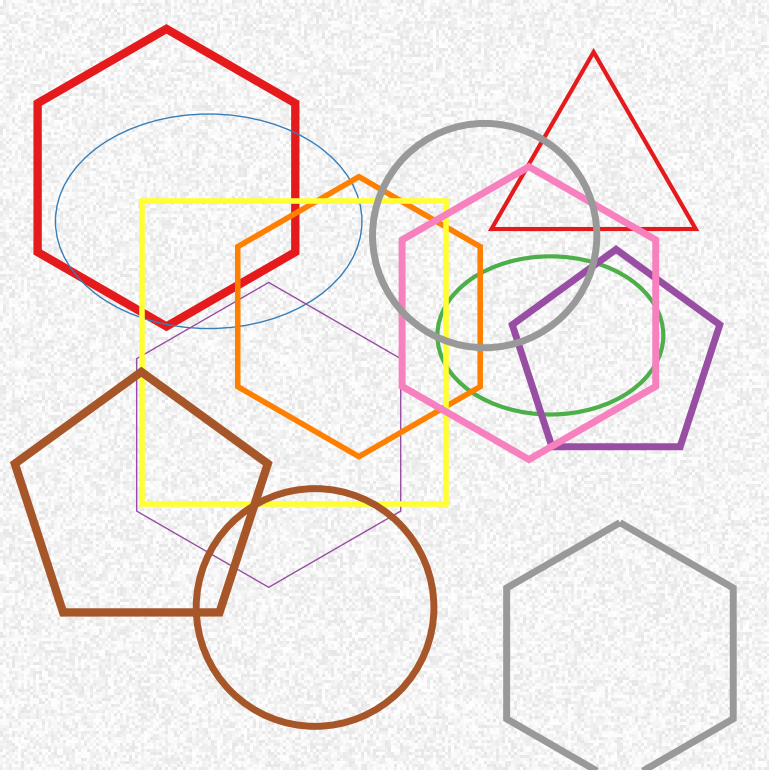[{"shape": "hexagon", "thickness": 3, "radius": 0.97, "center": [0.216, 0.769]}, {"shape": "triangle", "thickness": 1.5, "radius": 0.77, "center": [0.771, 0.779]}, {"shape": "oval", "thickness": 0.5, "radius": 1.0, "center": [0.271, 0.713]}, {"shape": "oval", "thickness": 1.5, "radius": 0.73, "center": [0.715, 0.564]}, {"shape": "pentagon", "thickness": 2.5, "radius": 0.71, "center": [0.8, 0.534]}, {"shape": "hexagon", "thickness": 0.5, "radius": 0.99, "center": [0.349, 0.435]}, {"shape": "hexagon", "thickness": 2, "radius": 0.91, "center": [0.466, 0.589]}, {"shape": "square", "thickness": 2, "radius": 0.98, "center": [0.382, 0.542]}, {"shape": "circle", "thickness": 2.5, "radius": 0.77, "center": [0.409, 0.211]}, {"shape": "pentagon", "thickness": 3, "radius": 0.86, "center": [0.184, 0.344]}, {"shape": "hexagon", "thickness": 2.5, "radius": 0.95, "center": [0.687, 0.593]}, {"shape": "circle", "thickness": 2.5, "radius": 0.73, "center": [0.629, 0.694]}, {"shape": "hexagon", "thickness": 2.5, "radius": 0.85, "center": [0.805, 0.151]}]